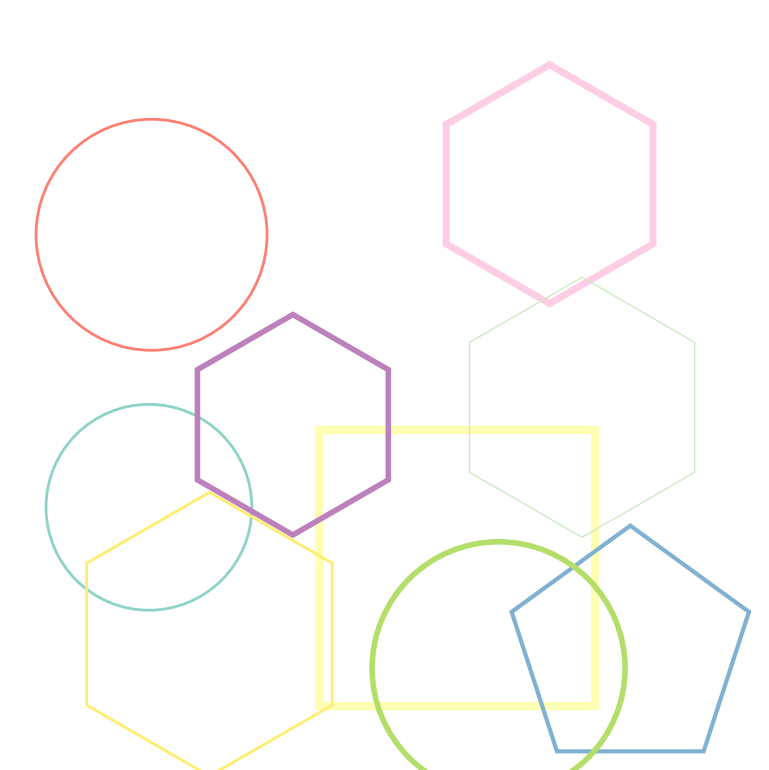[{"shape": "circle", "thickness": 1, "radius": 0.67, "center": [0.193, 0.341]}, {"shape": "square", "thickness": 3, "radius": 0.9, "center": [0.594, 0.262]}, {"shape": "circle", "thickness": 1, "radius": 0.75, "center": [0.197, 0.695]}, {"shape": "pentagon", "thickness": 1.5, "radius": 0.81, "center": [0.819, 0.155]}, {"shape": "circle", "thickness": 2, "radius": 0.82, "center": [0.648, 0.132]}, {"shape": "hexagon", "thickness": 2.5, "radius": 0.78, "center": [0.714, 0.761]}, {"shape": "hexagon", "thickness": 2, "radius": 0.72, "center": [0.38, 0.448]}, {"shape": "hexagon", "thickness": 0.5, "radius": 0.84, "center": [0.756, 0.471]}, {"shape": "hexagon", "thickness": 1, "radius": 0.92, "center": [0.272, 0.176]}]